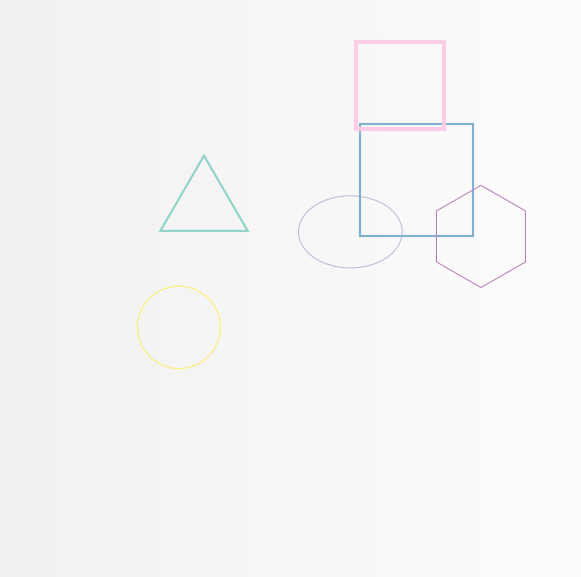[{"shape": "triangle", "thickness": 1, "radius": 0.43, "center": [0.351, 0.643]}, {"shape": "oval", "thickness": 0.5, "radius": 0.45, "center": [0.603, 0.598]}, {"shape": "square", "thickness": 1, "radius": 0.49, "center": [0.717, 0.687]}, {"shape": "square", "thickness": 2, "radius": 0.38, "center": [0.689, 0.851]}, {"shape": "hexagon", "thickness": 0.5, "radius": 0.44, "center": [0.827, 0.59]}, {"shape": "circle", "thickness": 0.5, "radius": 0.36, "center": [0.308, 0.432]}]